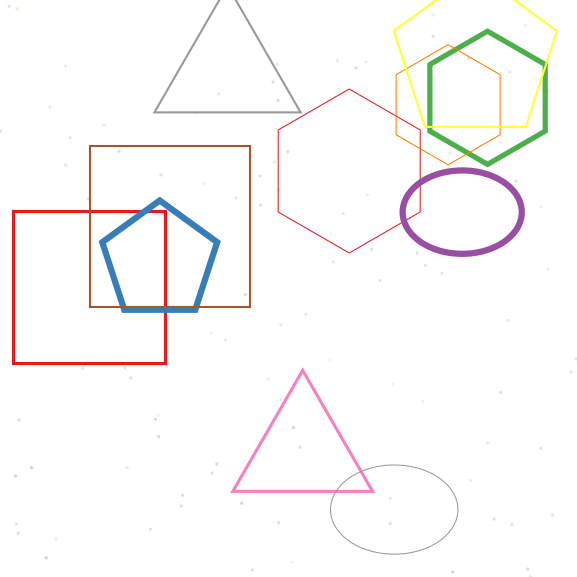[{"shape": "hexagon", "thickness": 0.5, "radius": 0.71, "center": [0.605, 0.703]}, {"shape": "square", "thickness": 1.5, "radius": 0.66, "center": [0.155, 0.502]}, {"shape": "pentagon", "thickness": 3, "radius": 0.52, "center": [0.277, 0.547]}, {"shape": "hexagon", "thickness": 2.5, "radius": 0.58, "center": [0.844, 0.83]}, {"shape": "oval", "thickness": 3, "radius": 0.52, "center": [0.8, 0.632]}, {"shape": "hexagon", "thickness": 0.5, "radius": 0.52, "center": [0.776, 0.818]}, {"shape": "pentagon", "thickness": 1, "radius": 0.74, "center": [0.823, 0.9]}, {"shape": "square", "thickness": 1, "radius": 0.69, "center": [0.295, 0.607]}, {"shape": "triangle", "thickness": 1.5, "radius": 0.7, "center": [0.524, 0.218]}, {"shape": "oval", "thickness": 0.5, "radius": 0.55, "center": [0.683, 0.117]}, {"shape": "triangle", "thickness": 1, "radius": 0.73, "center": [0.394, 0.878]}]